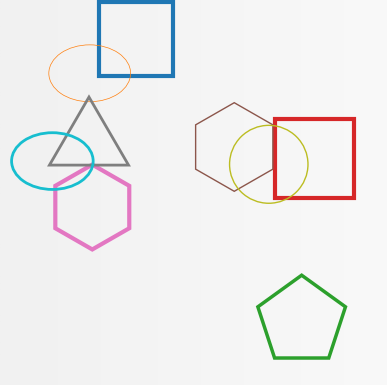[{"shape": "square", "thickness": 3, "radius": 0.48, "center": [0.351, 0.898]}, {"shape": "oval", "thickness": 0.5, "radius": 0.53, "center": [0.232, 0.81]}, {"shape": "pentagon", "thickness": 2.5, "radius": 0.59, "center": [0.778, 0.166]}, {"shape": "square", "thickness": 3, "radius": 0.51, "center": [0.812, 0.588]}, {"shape": "hexagon", "thickness": 1, "radius": 0.58, "center": [0.605, 0.618]}, {"shape": "hexagon", "thickness": 3, "radius": 0.55, "center": [0.238, 0.462]}, {"shape": "triangle", "thickness": 2, "radius": 0.59, "center": [0.23, 0.63]}, {"shape": "circle", "thickness": 1, "radius": 0.51, "center": [0.694, 0.573]}, {"shape": "oval", "thickness": 2, "radius": 0.53, "center": [0.135, 0.582]}]